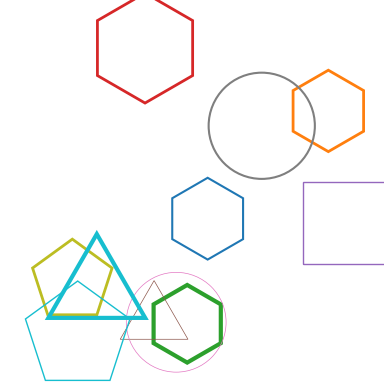[{"shape": "hexagon", "thickness": 1.5, "radius": 0.53, "center": [0.539, 0.432]}, {"shape": "hexagon", "thickness": 2, "radius": 0.53, "center": [0.853, 0.712]}, {"shape": "hexagon", "thickness": 3, "radius": 0.5, "center": [0.486, 0.159]}, {"shape": "hexagon", "thickness": 2, "radius": 0.71, "center": [0.377, 0.875]}, {"shape": "square", "thickness": 1, "radius": 0.53, "center": [0.894, 0.421]}, {"shape": "triangle", "thickness": 0.5, "radius": 0.51, "center": [0.4, 0.17]}, {"shape": "circle", "thickness": 0.5, "radius": 0.65, "center": [0.458, 0.163]}, {"shape": "circle", "thickness": 1.5, "radius": 0.69, "center": [0.68, 0.673]}, {"shape": "pentagon", "thickness": 2, "radius": 0.54, "center": [0.188, 0.27]}, {"shape": "triangle", "thickness": 3, "radius": 0.73, "center": [0.251, 0.247]}, {"shape": "pentagon", "thickness": 1, "radius": 0.71, "center": [0.202, 0.127]}]